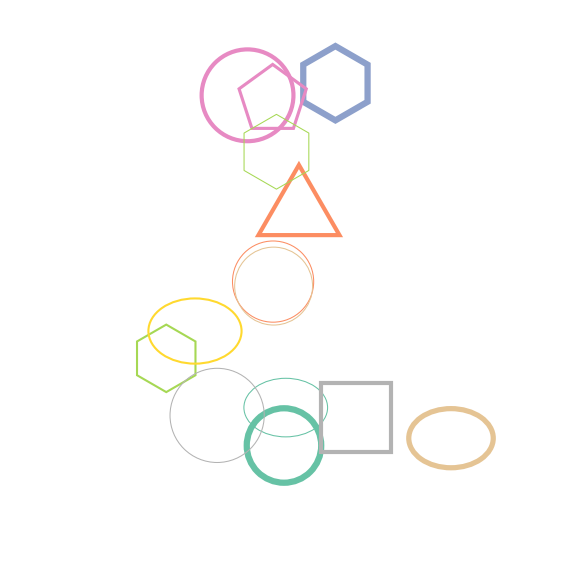[{"shape": "circle", "thickness": 3, "radius": 0.32, "center": [0.492, 0.228]}, {"shape": "oval", "thickness": 0.5, "radius": 0.36, "center": [0.495, 0.293]}, {"shape": "triangle", "thickness": 2, "radius": 0.4, "center": [0.518, 0.633]}, {"shape": "circle", "thickness": 0.5, "radius": 0.35, "center": [0.473, 0.512]}, {"shape": "hexagon", "thickness": 3, "radius": 0.32, "center": [0.581, 0.855]}, {"shape": "circle", "thickness": 2, "radius": 0.4, "center": [0.429, 0.834]}, {"shape": "pentagon", "thickness": 1.5, "radius": 0.31, "center": [0.472, 0.826]}, {"shape": "hexagon", "thickness": 1, "radius": 0.29, "center": [0.288, 0.379]}, {"shape": "hexagon", "thickness": 0.5, "radius": 0.32, "center": [0.479, 0.736]}, {"shape": "oval", "thickness": 1, "radius": 0.4, "center": [0.338, 0.426]}, {"shape": "oval", "thickness": 2.5, "radius": 0.37, "center": [0.781, 0.24]}, {"shape": "circle", "thickness": 0.5, "radius": 0.34, "center": [0.474, 0.504]}, {"shape": "square", "thickness": 2, "radius": 0.3, "center": [0.617, 0.276]}, {"shape": "circle", "thickness": 0.5, "radius": 0.41, "center": [0.376, 0.28]}]